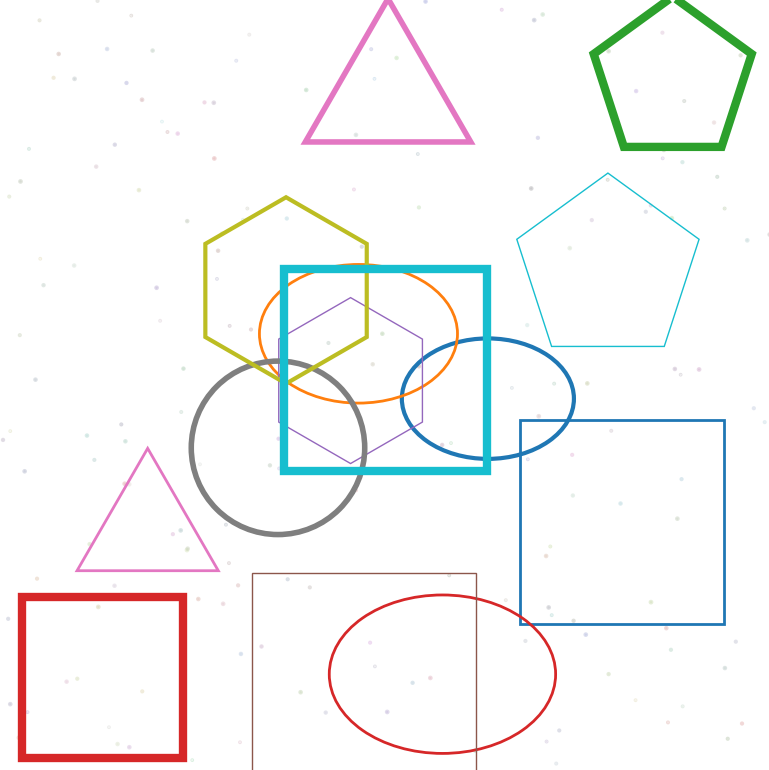[{"shape": "square", "thickness": 1, "radius": 0.66, "center": [0.808, 0.322]}, {"shape": "oval", "thickness": 1.5, "radius": 0.56, "center": [0.634, 0.482]}, {"shape": "oval", "thickness": 1, "radius": 0.64, "center": [0.466, 0.567]}, {"shape": "pentagon", "thickness": 3, "radius": 0.54, "center": [0.874, 0.897]}, {"shape": "oval", "thickness": 1, "radius": 0.73, "center": [0.575, 0.124]}, {"shape": "square", "thickness": 3, "radius": 0.52, "center": [0.133, 0.12]}, {"shape": "hexagon", "thickness": 0.5, "radius": 0.54, "center": [0.455, 0.506]}, {"shape": "square", "thickness": 0.5, "radius": 0.73, "center": [0.473, 0.111]}, {"shape": "triangle", "thickness": 2, "radius": 0.62, "center": [0.504, 0.878]}, {"shape": "triangle", "thickness": 1, "radius": 0.53, "center": [0.192, 0.312]}, {"shape": "circle", "thickness": 2, "radius": 0.56, "center": [0.361, 0.418]}, {"shape": "hexagon", "thickness": 1.5, "radius": 0.61, "center": [0.371, 0.623]}, {"shape": "pentagon", "thickness": 0.5, "radius": 0.62, "center": [0.79, 0.651]}, {"shape": "square", "thickness": 3, "radius": 0.66, "center": [0.501, 0.519]}]